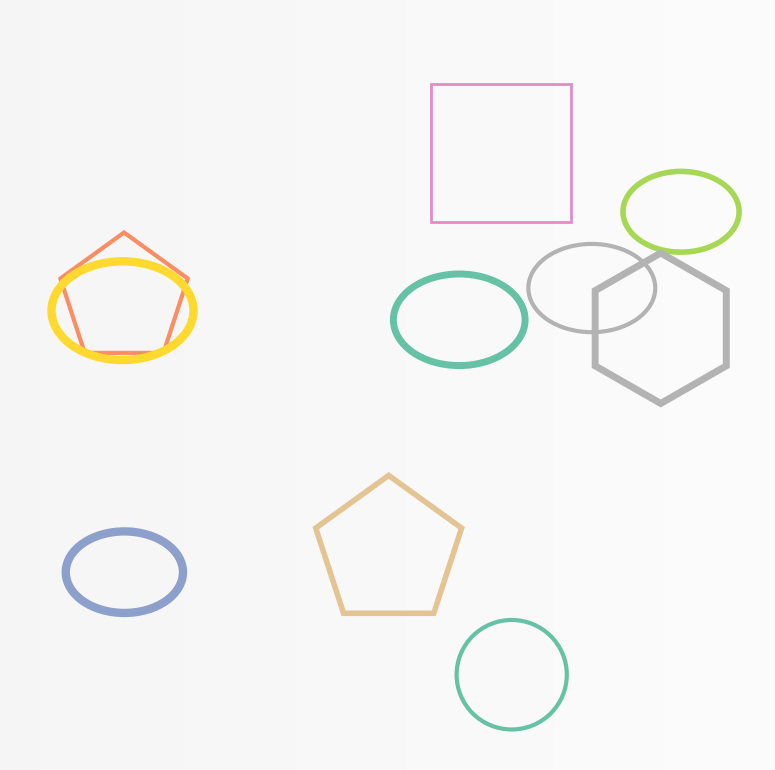[{"shape": "circle", "thickness": 1.5, "radius": 0.36, "center": [0.66, 0.124]}, {"shape": "oval", "thickness": 2.5, "radius": 0.42, "center": [0.593, 0.585]}, {"shape": "pentagon", "thickness": 1.5, "radius": 0.43, "center": [0.16, 0.612]}, {"shape": "oval", "thickness": 3, "radius": 0.38, "center": [0.16, 0.257]}, {"shape": "square", "thickness": 1, "radius": 0.45, "center": [0.647, 0.802]}, {"shape": "oval", "thickness": 2, "radius": 0.37, "center": [0.879, 0.725]}, {"shape": "oval", "thickness": 3, "radius": 0.46, "center": [0.158, 0.597]}, {"shape": "pentagon", "thickness": 2, "radius": 0.49, "center": [0.502, 0.284]}, {"shape": "hexagon", "thickness": 2.5, "radius": 0.49, "center": [0.853, 0.574]}, {"shape": "oval", "thickness": 1.5, "radius": 0.41, "center": [0.764, 0.626]}]